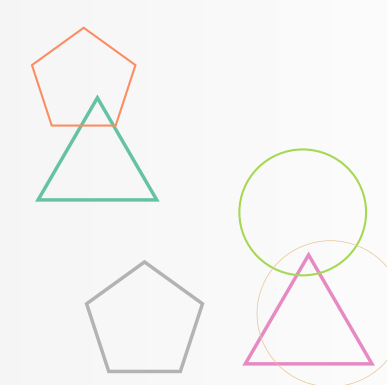[{"shape": "triangle", "thickness": 2.5, "radius": 0.88, "center": [0.251, 0.569]}, {"shape": "pentagon", "thickness": 1.5, "radius": 0.7, "center": [0.216, 0.788]}, {"shape": "triangle", "thickness": 2.5, "radius": 0.94, "center": [0.796, 0.149]}, {"shape": "circle", "thickness": 1.5, "radius": 0.82, "center": [0.781, 0.448]}, {"shape": "circle", "thickness": 0.5, "radius": 0.95, "center": [0.853, 0.185]}, {"shape": "pentagon", "thickness": 2.5, "radius": 0.79, "center": [0.373, 0.162]}]